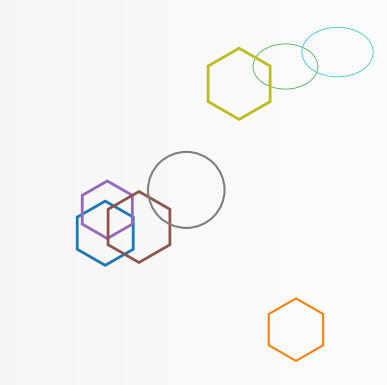[{"shape": "hexagon", "thickness": 2, "radius": 0.42, "center": [0.272, 0.394]}, {"shape": "hexagon", "thickness": 1.5, "radius": 0.41, "center": [0.764, 0.144]}, {"shape": "oval", "thickness": 0.5, "radius": 0.42, "center": [0.737, 0.827]}, {"shape": "hexagon", "thickness": 2, "radius": 0.37, "center": [0.277, 0.455]}, {"shape": "hexagon", "thickness": 2, "radius": 0.46, "center": [0.359, 0.41]}, {"shape": "circle", "thickness": 1.5, "radius": 0.49, "center": [0.481, 0.507]}, {"shape": "hexagon", "thickness": 2, "radius": 0.46, "center": [0.617, 0.782]}, {"shape": "oval", "thickness": 0.5, "radius": 0.46, "center": [0.871, 0.865]}]